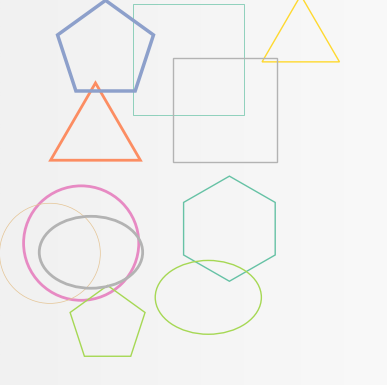[{"shape": "hexagon", "thickness": 1, "radius": 0.68, "center": [0.592, 0.406]}, {"shape": "square", "thickness": 0.5, "radius": 0.72, "center": [0.487, 0.845]}, {"shape": "triangle", "thickness": 2, "radius": 0.67, "center": [0.246, 0.651]}, {"shape": "pentagon", "thickness": 2.5, "radius": 0.65, "center": [0.272, 0.869]}, {"shape": "circle", "thickness": 2, "radius": 0.74, "center": [0.209, 0.369]}, {"shape": "pentagon", "thickness": 1, "radius": 0.51, "center": [0.278, 0.157]}, {"shape": "oval", "thickness": 1, "radius": 0.68, "center": [0.538, 0.228]}, {"shape": "triangle", "thickness": 1, "radius": 0.58, "center": [0.776, 0.897]}, {"shape": "circle", "thickness": 0.5, "radius": 0.65, "center": [0.129, 0.342]}, {"shape": "oval", "thickness": 2, "radius": 0.67, "center": [0.235, 0.345]}, {"shape": "square", "thickness": 1, "radius": 0.68, "center": [0.581, 0.715]}]